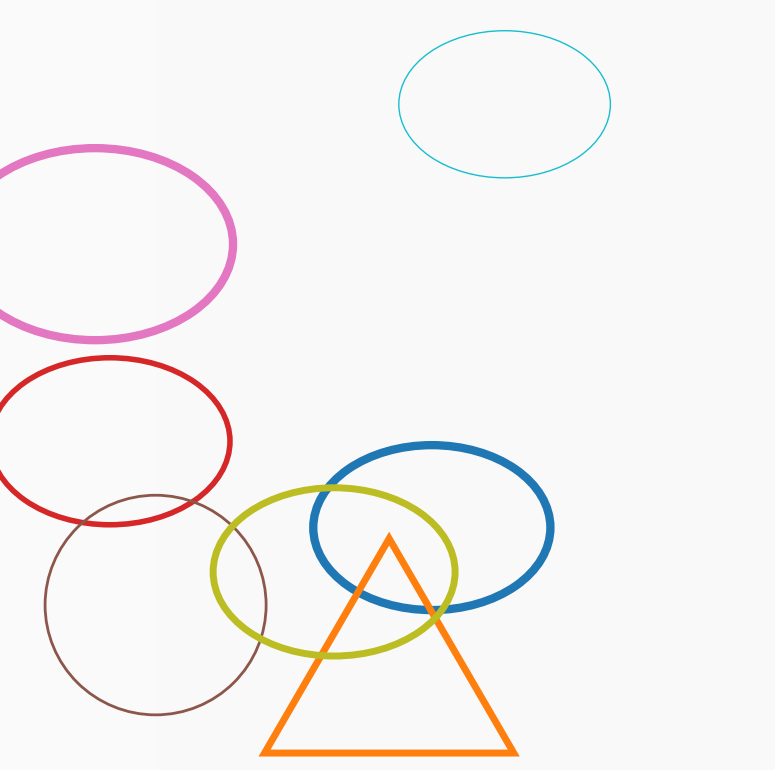[{"shape": "oval", "thickness": 3, "radius": 0.76, "center": [0.557, 0.315]}, {"shape": "triangle", "thickness": 2.5, "radius": 0.93, "center": [0.502, 0.115]}, {"shape": "oval", "thickness": 2, "radius": 0.77, "center": [0.142, 0.427]}, {"shape": "circle", "thickness": 1, "radius": 0.71, "center": [0.201, 0.214]}, {"shape": "oval", "thickness": 3, "radius": 0.89, "center": [0.123, 0.683]}, {"shape": "oval", "thickness": 2.5, "radius": 0.78, "center": [0.431, 0.257]}, {"shape": "oval", "thickness": 0.5, "radius": 0.68, "center": [0.651, 0.865]}]